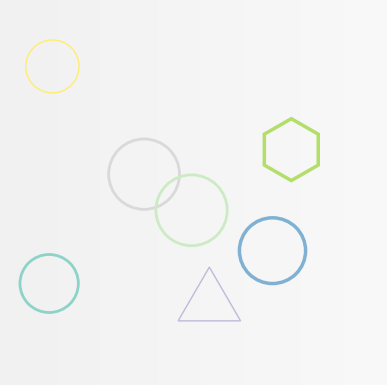[{"shape": "circle", "thickness": 2, "radius": 0.38, "center": [0.127, 0.264]}, {"shape": "triangle", "thickness": 1, "radius": 0.47, "center": [0.54, 0.213]}, {"shape": "circle", "thickness": 2.5, "radius": 0.43, "center": [0.703, 0.349]}, {"shape": "hexagon", "thickness": 2.5, "radius": 0.4, "center": [0.752, 0.611]}, {"shape": "circle", "thickness": 2, "radius": 0.46, "center": [0.372, 0.548]}, {"shape": "circle", "thickness": 2, "radius": 0.46, "center": [0.494, 0.454]}, {"shape": "circle", "thickness": 1, "radius": 0.34, "center": [0.135, 0.827]}]